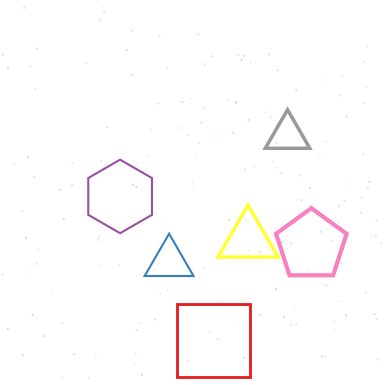[{"shape": "square", "thickness": 2, "radius": 0.47, "center": [0.554, 0.115]}, {"shape": "triangle", "thickness": 1.5, "radius": 0.37, "center": [0.439, 0.32]}, {"shape": "hexagon", "thickness": 1.5, "radius": 0.48, "center": [0.312, 0.49]}, {"shape": "triangle", "thickness": 2.5, "radius": 0.45, "center": [0.644, 0.377]}, {"shape": "pentagon", "thickness": 3, "radius": 0.48, "center": [0.809, 0.363]}, {"shape": "triangle", "thickness": 2.5, "radius": 0.33, "center": [0.747, 0.648]}]